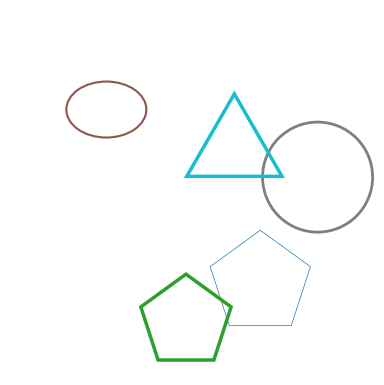[{"shape": "pentagon", "thickness": 0.5, "radius": 0.68, "center": [0.676, 0.265]}, {"shape": "pentagon", "thickness": 2.5, "radius": 0.62, "center": [0.483, 0.165]}, {"shape": "oval", "thickness": 1.5, "radius": 0.52, "center": [0.276, 0.715]}, {"shape": "circle", "thickness": 2, "radius": 0.71, "center": [0.825, 0.54]}, {"shape": "triangle", "thickness": 2.5, "radius": 0.71, "center": [0.609, 0.613]}]